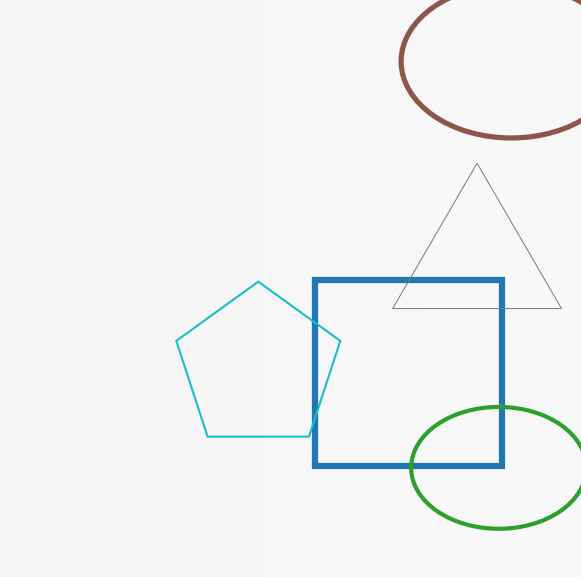[{"shape": "square", "thickness": 3, "radius": 0.8, "center": [0.703, 0.353]}, {"shape": "oval", "thickness": 2, "radius": 0.75, "center": [0.858, 0.189]}, {"shape": "oval", "thickness": 2.5, "radius": 0.95, "center": [0.88, 0.893]}, {"shape": "triangle", "thickness": 0.5, "radius": 0.84, "center": [0.821, 0.549]}, {"shape": "pentagon", "thickness": 1, "radius": 0.74, "center": [0.444, 0.363]}]